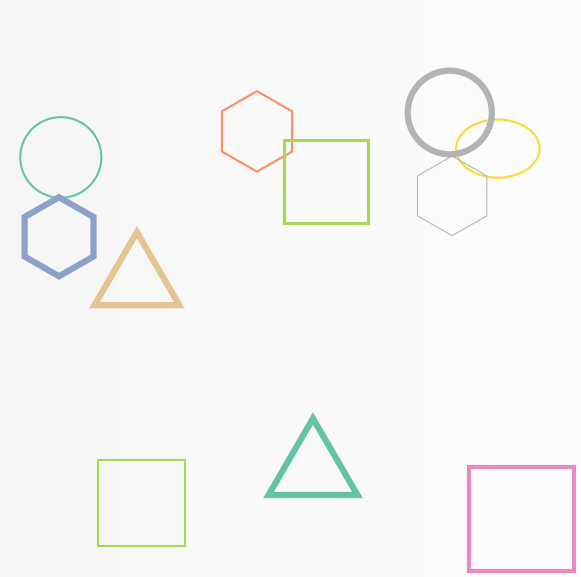[{"shape": "triangle", "thickness": 3, "radius": 0.44, "center": [0.538, 0.186]}, {"shape": "circle", "thickness": 1, "radius": 0.35, "center": [0.105, 0.727]}, {"shape": "hexagon", "thickness": 1, "radius": 0.35, "center": [0.442, 0.772]}, {"shape": "hexagon", "thickness": 3, "radius": 0.34, "center": [0.102, 0.589]}, {"shape": "square", "thickness": 2, "radius": 0.45, "center": [0.897, 0.101]}, {"shape": "square", "thickness": 1.5, "radius": 0.36, "center": [0.56, 0.685]}, {"shape": "square", "thickness": 1, "radius": 0.37, "center": [0.243, 0.128]}, {"shape": "oval", "thickness": 1, "radius": 0.36, "center": [0.856, 0.742]}, {"shape": "triangle", "thickness": 3, "radius": 0.42, "center": [0.236, 0.513]}, {"shape": "hexagon", "thickness": 0.5, "radius": 0.34, "center": [0.778, 0.66]}, {"shape": "circle", "thickness": 3, "radius": 0.36, "center": [0.774, 0.804]}]